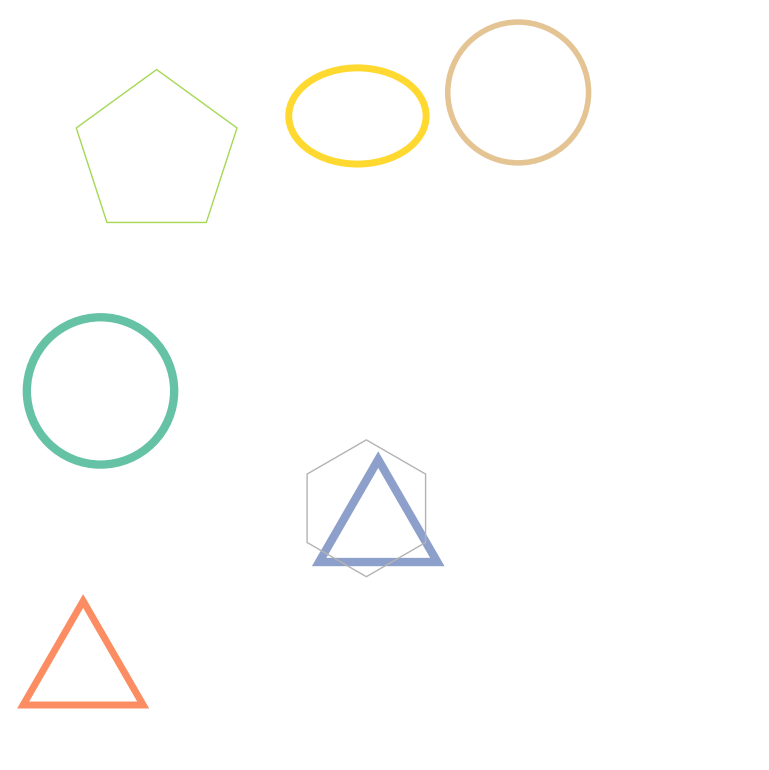[{"shape": "circle", "thickness": 3, "radius": 0.48, "center": [0.131, 0.492]}, {"shape": "triangle", "thickness": 2.5, "radius": 0.45, "center": [0.108, 0.129]}, {"shape": "triangle", "thickness": 3, "radius": 0.44, "center": [0.491, 0.314]}, {"shape": "pentagon", "thickness": 0.5, "radius": 0.55, "center": [0.203, 0.8]}, {"shape": "oval", "thickness": 2.5, "radius": 0.45, "center": [0.464, 0.849]}, {"shape": "circle", "thickness": 2, "radius": 0.46, "center": [0.673, 0.88]}, {"shape": "hexagon", "thickness": 0.5, "radius": 0.44, "center": [0.476, 0.34]}]